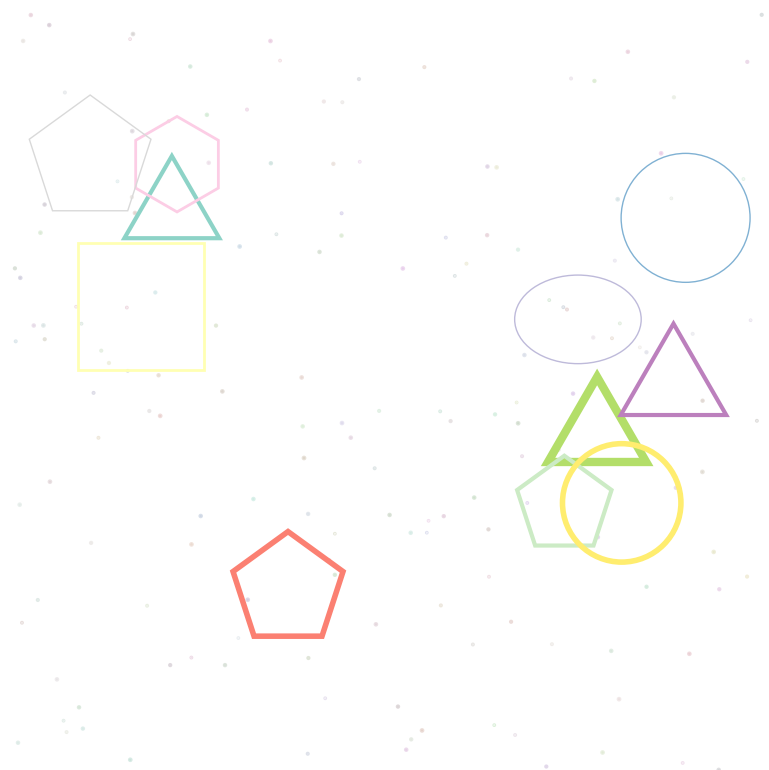[{"shape": "triangle", "thickness": 1.5, "radius": 0.36, "center": [0.223, 0.726]}, {"shape": "square", "thickness": 1, "radius": 0.41, "center": [0.183, 0.602]}, {"shape": "oval", "thickness": 0.5, "radius": 0.41, "center": [0.751, 0.585]}, {"shape": "pentagon", "thickness": 2, "radius": 0.38, "center": [0.374, 0.235]}, {"shape": "circle", "thickness": 0.5, "radius": 0.42, "center": [0.89, 0.717]}, {"shape": "triangle", "thickness": 3, "radius": 0.37, "center": [0.775, 0.437]}, {"shape": "hexagon", "thickness": 1, "radius": 0.31, "center": [0.23, 0.787]}, {"shape": "pentagon", "thickness": 0.5, "radius": 0.42, "center": [0.117, 0.794]}, {"shape": "triangle", "thickness": 1.5, "radius": 0.4, "center": [0.875, 0.501]}, {"shape": "pentagon", "thickness": 1.5, "radius": 0.32, "center": [0.733, 0.344]}, {"shape": "circle", "thickness": 2, "radius": 0.38, "center": [0.807, 0.347]}]